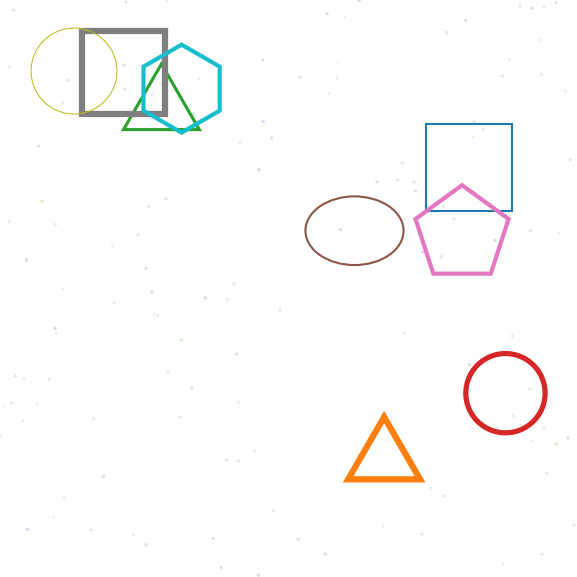[{"shape": "square", "thickness": 1, "radius": 0.37, "center": [0.812, 0.709]}, {"shape": "triangle", "thickness": 3, "radius": 0.36, "center": [0.665, 0.205]}, {"shape": "triangle", "thickness": 1.5, "radius": 0.38, "center": [0.28, 0.813]}, {"shape": "circle", "thickness": 2.5, "radius": 0.34, "center": [0.875, 0.318]}, {"shape": "oval", "thickness": 1, "radius": 0.42, "center": [0.614, 0.6]}, {"shape": "pentagon", "thickness": 2, "radius": 0.42, "center": [0.8, 0.594]}, {"shape": "square", "thickness": 3, "radius": 0.36, "center": [0.214, 0.873]}, {"shape": "circle", "thickness": 0.5, "radius": 0.37, "center": [0.128, 0.876]}, {"shape": "hexagon", "thickness": 2, "radius": 0.38, "center": [0.314, 0.846]}]